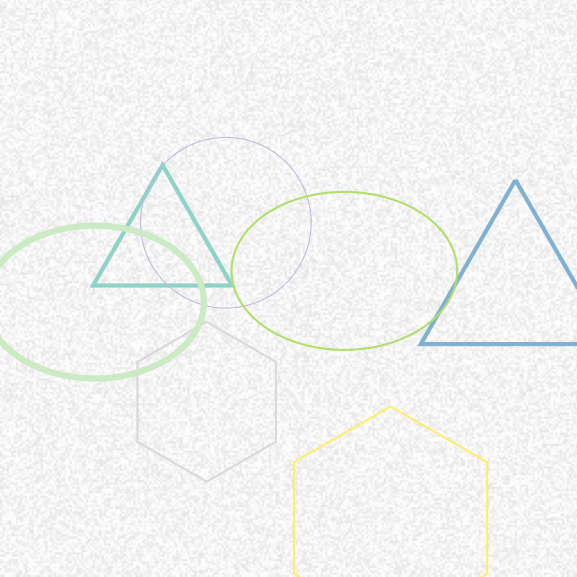[{"shape": "triangle", "thickness": 2, "radius": 0.69, "center": [0.282, 0.574]}, {"shape": "circle", "thickness": 0.5, "radius": 0.74, "center": [0.391, 0.613]}, {"shape": "triangle", "thickness": 2, "radius": 0.95, "center": [0.893, 0.498]}, {"shape": "oval", "thickness": 1, "radius": 0.98, "center": [0.596, 0.53]}, {"shape": "hexagon", "thickness": 1, "radius": 0.69, "center": [0.358, 0.303]}, {"shape": "oval", "thickness": 3, "radius": 0.95, "center": [0.164, 0.476]}, {"shape": "hexagon", "thickness": 1, "radius": 0.97, "center": [0.676, 0.102]}]